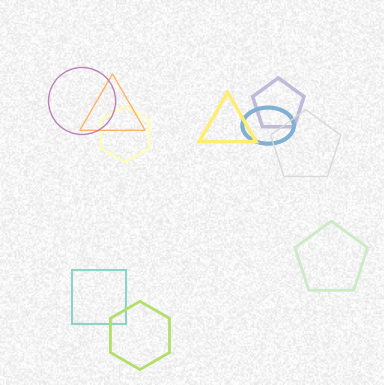[{"shape": "square", "thickness": 1.5, "radius": 0.35, "center": [0.256, 0.228]}, {"shape": "hexagon", "thickness": 1.5, "radius": 0.36, "center": [0.324, 0.652]}, {"shape": "pentagon", "thickness": 2.5, "radius": 0.35, "center": [0.723, 0.727]}, {"shape": "oval", "thickness": 3, "radius": 0.33, "center": [0.696, 0.674]}, {"shape": "triangle", "thickness": 1, "radius": 0.49, "center": [0.292, 0.71]}, {"shape": "hexagon", "thickness": 2, "radius": 0.44, "center": [0.364, 0.129]}, {"shape": "pentagon", "thickness": 1, "radius": 0.48, "center": [0.794, 0.619]}, {"shape": "circle", "thickness": 1, "radius": 0.44, "center": [0.213, 0.738]}, {"shape": "pentagon", "thickness": 2, "radius": 0.5, "center": [0.86, 0.326]}, {"shape": "triangle", "thickness": 2.5, "radius": 0.43, "center": [0.591, 0.675]}]